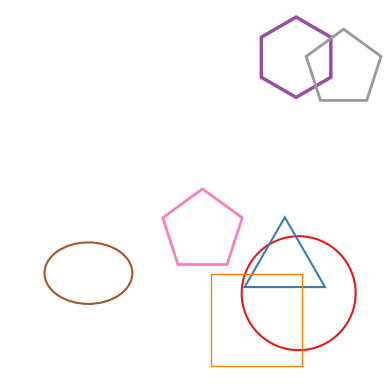[{"shape": "circle", "thickness": 1.5, "radius": 0.74, "center": [0.776, 0.238]}, {"shape": "triangle", "thickness": 1.5, "radius": 0.6, "center": [0.74, 0.315]}, {"shape": "hexagon", "thickness": 2.5, "radius": 0.52, "center": [0.769, 0.851]}, {"shape": "square", "thickness": 1, "radius": 0.59, "center": [0.666, 0.169]}, {"shape": "oval", "thickness": 1.5, "radius": 0.57, "center": [0.23, 0.291]}, {"shape": "pentagon", "thickness": 2, "radius": 0.54, "center": [0.526, 0.401]}, {"shape": "pentagon", "thickness": 2, "radius": 0.51, "center": [0.892, 0.822]}]